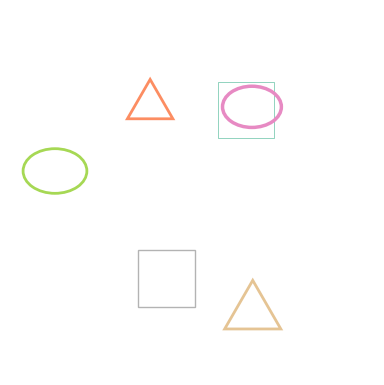[{"shape": "square", "thickness": 0.5, "radius": 0.36, "center": [0.64, 0.714]}, {"shape": "triangle", "thickness": 2, "radius": 0.34, "center": [0.39, 0.726]}, {"shape": "oval", "thickness": 2.5, "radius": 0.38, "center": [0.654, 0.723]}, {"shape": "oval", "thickness": 2, "radius": 0.41, "center": [0.143, 0.556]}, {"shape": "triangle", "thickness": 2, "radius": 0.42, "center": [0.656, 0.188]}, {"shape": "square", "thickness": 1, "radius": 0.37, "center": [0.433, 0.277]}]